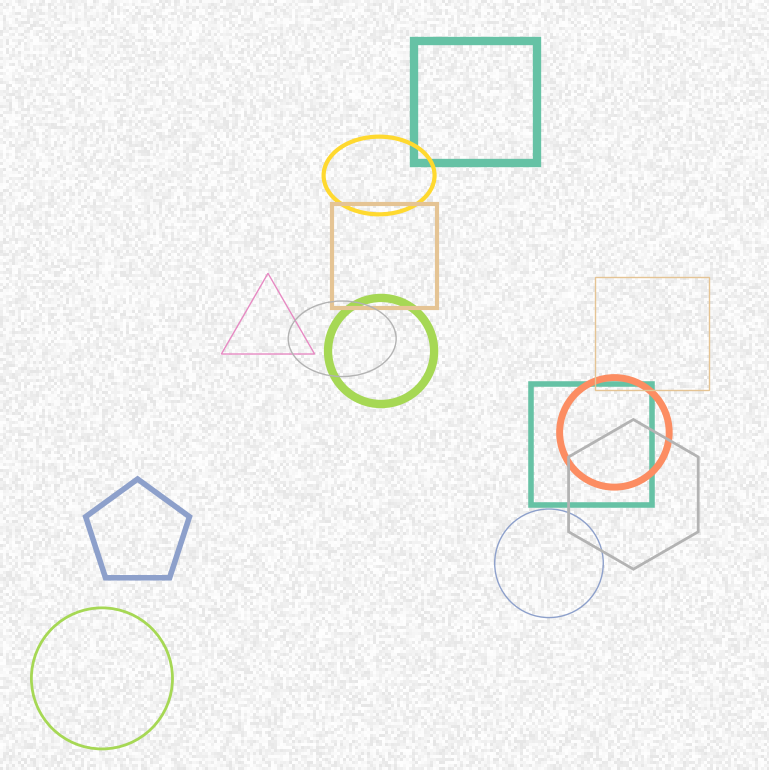[{"shape": "square", "thickness": 3, "radius": 0.4, "center": [0.618, 0.868]}, {"shape": "square", "thickness": 2, "radius": 0.39, "center": [0.769, 0.423]}, {"shape": "circle", "thickness": 2.5, "radius": 0.36, "center": [0.798, 0.438]}, {"shape": "pentagon", "thickness": 2, "radius": 0.35, "center": [0.179, 0.307]}, {"shape": "circle", "thickness": 0.5, "radius": 0.35, "center": [0.713, 0.268]}, {"shape": "triangle", "thickness": 0.5, "radius": 0.35, "center": [0.348, 0.575]}, {"shape": "circle", "thickness": 1, "radius": 0.46, "center": [0.132, 0.119]}, {"shape": "circle", "thickness": 3, "radius": 0.34, "center": [0.495, 0.544]}, {"shape": "oval", "thickness": 1.5, "radius": 0.36, "center": [0.492, 0.772]}, {"shape": "square", "thickness": 1.5, "radius": 0.34, "center": [0.499, 0.667]}, {"shape": "square", "thickness": 0.5, "radius": 0.37, "center": [0.847, 0.567]}, {"shape": "oval", "thickness": 0.5, "radius": 0.35, "center": [0.444, 0.56]}, {"shape": "hexagon", "thickness": 1, "radius": 0.49, "center": [0.823, 0.358]}]